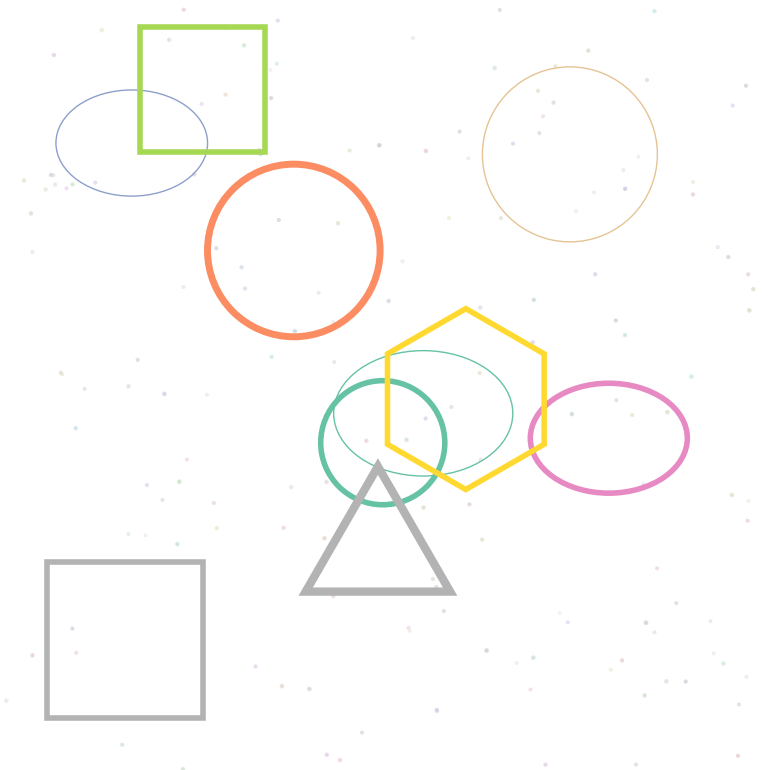[{"shape": "oval", "thickness": 0.5, "radius": 0.58, "center": [0.55, 0.463]}, {"shape": "circle", "thickness": 2, "radius": 0.4, "center": [0.497, 0.425]}, {"shape": "circle", "thickness": 2.5, "radius": 0.56, "center": [0.382, 0.675]}, {"shape": "oval", "thickness": 0.5, "radius": 0.49, "center": [0.171, 0.814]}, {"shape": "oval", "thickness": 2, "radius": 0.51, "center": [0.791, 0.431]}, {"shape": "square", "thickness": 2, "radius": 0.41, "center": [0.263, 0.884]}, {"shape": "hexagon", "thickness": 2, "radius": 0.59, "center": [0.605, 0.482]}, {"shape": "circle", "thickness": 0.5, "radius": 0.57, "center": [0.74, 0.8]}, {"shape": "square", "thickness": 2, "radius": 0.51, "center": [0.163, 0.169]}, {"shape": "triangle", "thickness": 3, "radius": 0.54, "center": [0.491, 0.286]}]